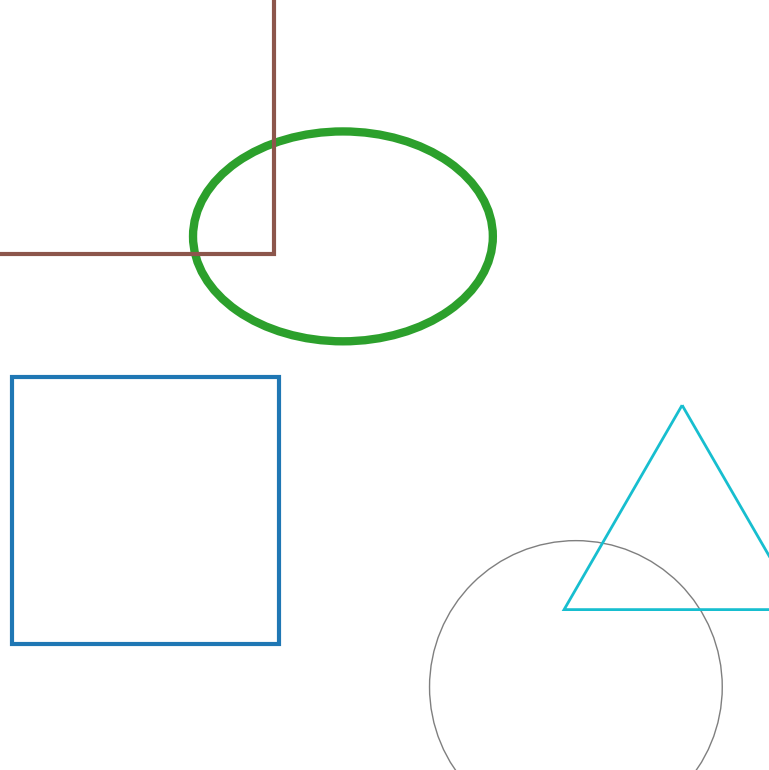[{"shape": "square", "thickness": 1.5, "radius": 0.87, "center": [0.189, 0.337]}, {"shape": "oval", "thickness": 3, "radius": 0.97, "center": [0.445, 0.693]}, {"shape": "square", "thickness": 1.5, "radius": 0.95, "center": [0.167, 0.86]}, {"shape": "circle", "thickness": 0.5, "radius": 0.95, "center": [0.748, 0.108]}, {"shape": "triangle", "thickness": 1, "radius": 0.88, "center": [0.886, 0.297]}]